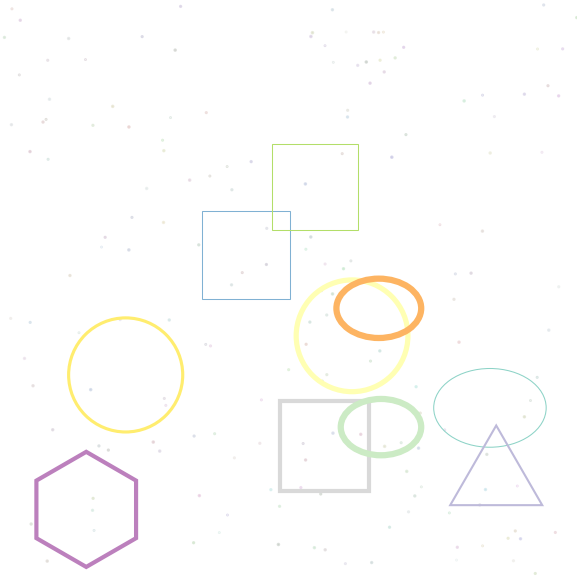[{"shape": "oval", "thickness": 0.5, "radius": 0.49, "center": [0.848, 0.293]}, {"shape": "circle", "thickness": 2.5, "radius": 0.48, "center": [0.61, 0.418]}, {"shape": "triangle", "thickness": 1, "radius": 0.46, "center": [0.859, 0.17]}, {"shape": "square", "thickness": 0.5, "radius": 0.38, "center": [0.426, 0.557]}, {"shape": "oval", "thickness": 3, "radius": 0.37, "center": [0.656, 0.465]}, {"shape": "square", "thickness": 0.5, "radius": 0.37, "center": [0.545, 0.676]}, {"shape": "square", "thickness": 2, "radius": 0.39, "center": [0.562, 0.227]}, {"shape": "hexagon", "thickness": 2, "radius": 0.5, "center": [0.149, 0.117]}, {"shape": "oval", "thickness": 3, "radius": 0.35, "center": [0.66, 0.26]}, {"shape": "circle", "thickness": 1.5, "radius": 0.49, "center": [0.218, 0.35]}]